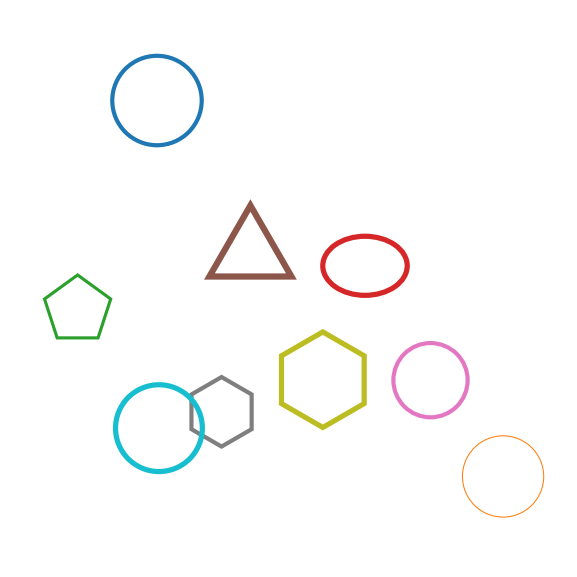[{"shape": "circle", "thickness": 2, "radius": 0.39, "center": [0.272, 0.825]}, {"shape": "circle", "thickness": 0.5, "radius": 0.35, "center": [0.871, 0.174]}, {"shape": "pentagon", "thickness": 1.5, "radius": 0.3, "center": [0.134, 0.463]}, {"shape": "oval", "thickness": 2.5, "radius": 0.37, "center": [0.632, 0.539]}, {"shape": "triangle", "thickness": 3, "radius": 0.41, "center": [0.434, 0.561]}, {"shape": "circle", "thickness": 2, "radius": 0.32, "center": [0.745, 0.341]}, {"shape": "hexagon", "thickness": 2, "radius": 0.3, "center": [0.384, 0.286]}, {"shape": "hexagon", "thickness": 2.5, "radius": 0.41, "center": [0.559, 0.342]}, {"shape": "circle", "thickness": 2.5, "radius": 0.38, "center": [0.275, 0.258]}]